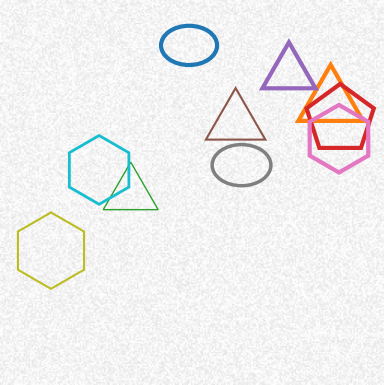[{"shape": "oval", "thickness": 3, "radius": 0.36, "center": [0.491, 0.882]}, {"shape": "triangle", "thickness": 3, "radius": 0.49, "center": [0.859, 0.735]}, {"shape": "triangle", "thickness": 1, "radius": 0.41, "center": [0.34, 0.497]}, {"shape": "pentagon", "thickness": 3, "radius": 0.46, "center": [0.884, 0.69]}, {"shape": "triangle", "thickness": 3, "radius": 0.4, "center": [0.75, 0.81]}, {"shape": "triangle", "thickness": 1.5, "radius": 0.45, "center": [0.612, 0.682]}, {"shape": "hexagon", "thickness": 3, "radius": 0.44, "center": [0.88, 0.64]}, {"shape": "oval", "thickness": 2.5, "radius": 0.38, "center": [0.627, 0.571]}, {"shape": "hexagon", "thickness": 1.5, "radius": 0.5, "center": [0.132, 0.349]}, {"shape": "hexagon", "thickness": 2, "radius": 0.45, "center": [0.257, 0.559]}]